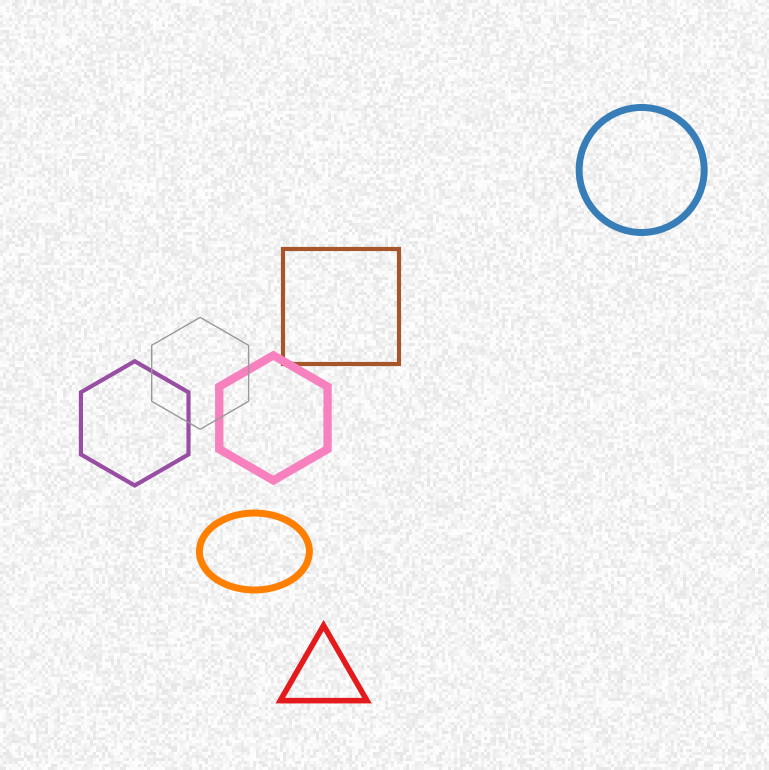[{"shape": "triangle", "thickness": 2, "radius": 0.33, "center": [0.42, 0.123]}, {"shape": "circle", "thickness": 2.5, "radius": 0.41, "center": [0.833, 0.779]}, {"shape": "hexagon", "thickness": 1.5, "radius": 0.4, "center": [0.175, 0.45]}, {"shape": "oval", "thickness": 2.5, "radius": 0.36, "center": [0.33, 0.284]}, {"shape": "square", "thickness": 1.5, "radius": 0.37, "center": [0.443, 0.602]}, {"shape": "hexagon", "thickness": 3, "radius": 0.41, "center": [0.355, 0.457]}, {"shape": "hexagon", "thickness": 0.5, "radius": 0.36, "center": [0.26, 0.515]}]